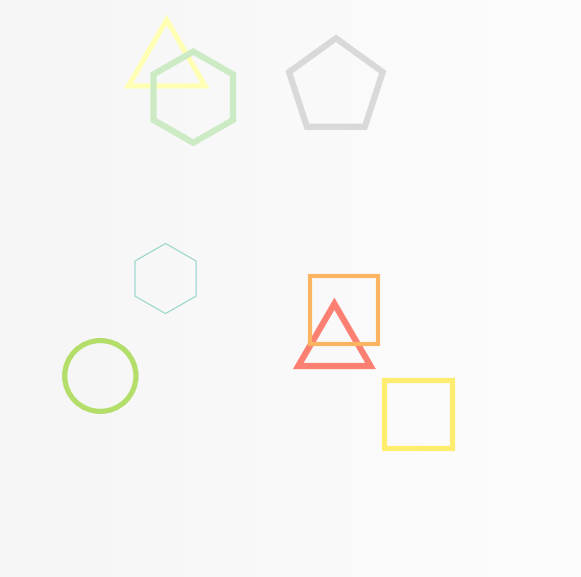[{"shape": "hexagon", "thickness": 0.5, "radius": 0.3, "center": [0.285, 0.517]}, {"shape": "triangle", "thickness": 2.5, "radius": 0.38, "center": [0.287, 0.888]}, {"shape": "triangle", "thickness": 3, "radius": 0.36, "center": [0.575, 0.401]}, {"shape": "square", "thickness": 2, "radius": 0.3, "center": [0.592, 0.462]}, {"shape": "circle", "thickness": 2.5, "radius": 0.31, "center": [0.173, 0.348]}, {"shape": "pentagon", "thickness": 3, "radius": 0.42, "center": [0.578, 0.848]}, {"shape": "hexagon", "thickness": 3, "radius": 0.39, "center": [0.332, 0.831]}, {"shape": "square", "thickness": 2.5, "radius": 0.29, "center": [0.719, 0.282]}]